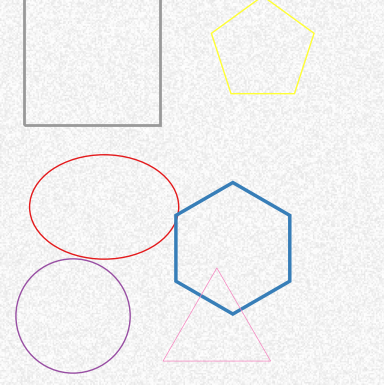[{"shape": "oval", "thickness": 1, "radius": 0.97, "center": [0.271, 0.462]}, {"shape": "hexagon", "thickness": 2.5, "radius": 0.85, "center": [0.605, 0.355]}, {"shape": "circle", "thickness": 1, "radius": 0.74, "center": [0.19, 0.179]}, {"shape": "pentagon", "thickness": 1, "radius": 0.7, "center": [0.682, 0.87]}, {"shape": "triangle", "thickness": 0.5, "radius": 0.81, "center": [0.563, 0.143]}, {"shape": "square", "thickness": 2, "radius": 0.88, "center": [0.239, 0.851]}]